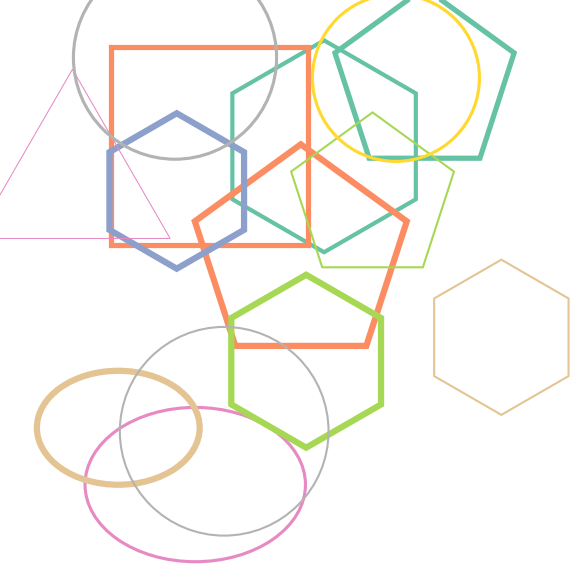[{"shape": "hexagon", "thickness": 2, "radius": 0.92, "center": [0.561, 0.746]}, {"shape": "pentagon", "thickness": 2.5, "radius": 0.82, "center": [0.735, 0.857]}, {"shape": "square", "thickness": 2.5, "radius": 0.86, "center": [0.363, 0.747]}, {"shape": "pentagon", "thickness": 3, "radius": 0.96, "center": [0.521, 0.556]}, {"shape": "hexagon", "thickness": 3, "radius": 0.67, "center": [0.306, 0.668]}, {"shape": "triangle", "thickness": 0.5, "radius": 0.98, "center": [0.126, 0.684]}, {"shape": "oval", "thickness": 1.5, "radius": 0.95, "center": [0.338, 0.16]}, {"shape": "hexagon", "thickness": 3, "radius": 0.75, "center": [0.53, 0.374]}, {"shape": "pentagon", "thickness": 1, "radius": 0.74, "center": [0.645, 0.656]}, {"shape": "circle", "thickness": 1.5, "radius": 0.72, "center": [0.686, 0.864]}, {"shape": "oval", "thickness": 3, "radius": 0.7, "center": [0.205, 0.258]}, {"shape": "hexagon", "thickness": 1, "radius": 0.67, "center": [0.868, 0.415]}, {"shape": "circle", "thickness": 1, "radius": 0.9, "center": [0.388, 0.252]}, {"shape": "circle", "thickness": 1.5, "radius": 0.88, "center": [0.303, 0.899]}]